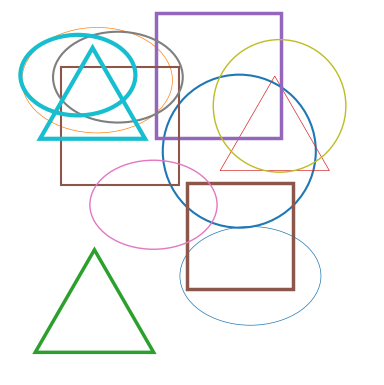[{"shape": "circle", "thickness": 1.5, "radius": 0.99, "center": [0.622, 0.607]}, {"shape": "oval", "thickness": 0.5, "radius": 0.92, "center": [0.65, 0.283]}, {"shape": "oval", "thickness": 0.5, "radius": 0.98, "center": [0.252, 0.792]}, {"shape": "triangle", "thickness": 2.5, "radius": 0.89, "center": [0.245, 0.174]}, {"shape": "triangle", "thickness": 0.5, "radius": 0.82, "center": [0.714, 0.639]}, {"shape": "square", "thickness": 2.5, "radius": 0.81, "center": [0.567, 0.804]}, {"shape": "square", "thickness": 2.5, "radius": 0.69, "center": [0.623, 0.386]}, {"shape": "square", "thickness": 1.5, "radius": 0.76, "center": [0.313, 0.674]}, {"shape": "oval", "thickness": 1, "radius": 0.83, "center": [0.399, 0.468]}, {"shape": "oval", "thickness": 1.5, "radius": 0.84, "center": [0.306, 0.8]}, {"shape": "circle", "thickness": 1, "radius": 0.86, "center": [0.726, 0.725]}, {"shape": "oval", "thickness": 3, "radius": 0.75, "center": [0.202, 0.805]}, {"shape": "triangle", "thickness": 3, "radius": 0.79, "center": [0.24, 0.718]}]